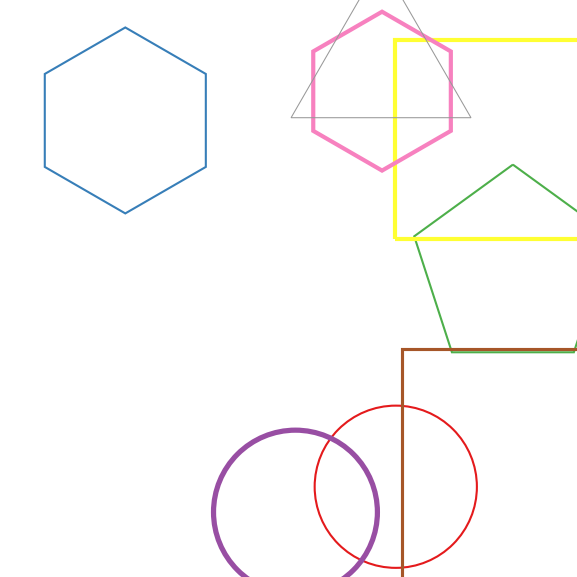[{"shape": "circle", "thickness": 1, "radius": 0.7, "center": [0.685, 0.156]}, {"shape": "hexagon", "thickness": 1, "radius": 0.8, "center": [0.217, 0.791]}, {"shape": "pentagon", "thickness": 1, "radius": 0.9, "center": [0.888, 0.534]}, {"shape": "circle", "thickness": 2.5, "radius": 0.71, "center": [0.512, 0.112]}, {"shape": "square", "thickness": 2, "radius": 0.86, "center": [0.856, 0.758]}, {"shape": "square", "thickness": 1.5, "radius": 1.0, "center": [0.896, 0.195]}, {"shape": "hexagon", "thickness": 2, "radius": 0.69, "center": [0.662, 0.841]}, {"shape": "triangle", "thickness": 0.5, "radius": 0.9, "center": [0.66, 0.885]}]